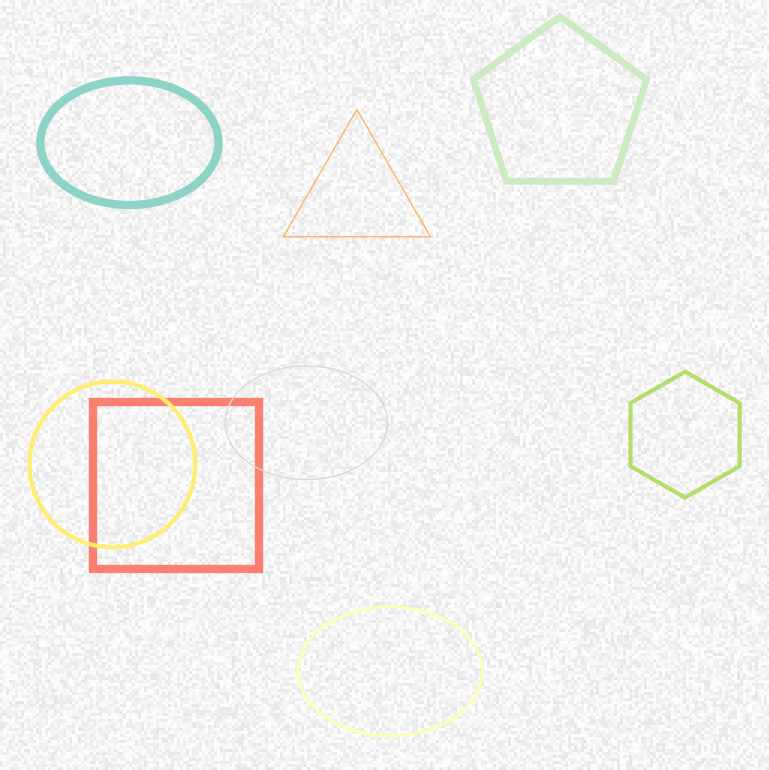[{"shape": "oval", "thickness": 3, "radius": 0.58, "center": [0.168, 0.815]}, {"shape": "oval", "thickness": 1, "radius": 0.6, "center": [0.507, 0.128]}, {"shape": "square", "thickness": 3, "radius": 0.54, "center": [0.228, 0.369]}, {"shape": "triangle", "thickness": 0.5, "radius": 0.55, "center": [0.463, 0.748]}, {"shape": "hexagon", "thickness": 1.5, "radius": 0.41, "center": [0.89, 0.436]}, {"shape": "oval", "thickness": 0.5, "radius": 0.53, "center": [0.398, 0.451]}, {"shape": "pentagon", "thickness": 2.5, "radius": 0.59, "center": [0.727, 0.86]}, {"shape": "circle", "thickness": 1.5, "radius": 0.54, "center": [0.146, 0.397]}]